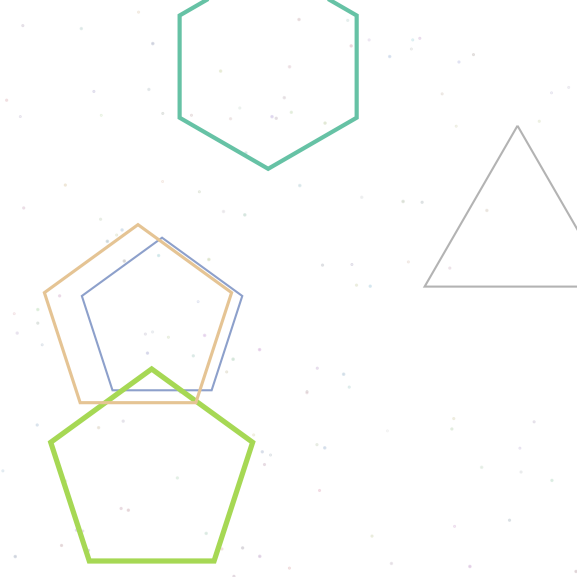[{"shape": "hexagon", "thickness": 2, "radius": 0.89, "center": [0.464, 0.884]}, {"shape": "pentagon", "thickness": 1, "radius": 0.73, "center": [0.281, 0.441]}, {"shape": "pentagon", "thickness": 2.5, "radius": 0.92, "center": [0.263, 0.176]}, {"shape": "pentagon", "thickness": 1.5, "radius": 0.85, "center": [0.239, 0.44]}, {"shape": "triangle", "thickness": 1, "radius": 0.93, "center": [0.896, 0.596]}]